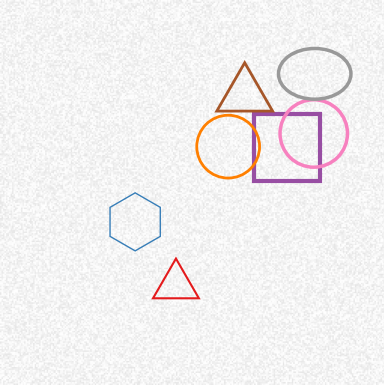[{"shape": "triangle", "thickness": 1.5, "radius": 0.34, "center": [0.457, 0.26]}, {"shape": "hexagon", "thickness": 1, "radius": 0.38, "center": [0.351, 0.424]}, {"shape": "square", "thickness": 3, "radius": 0.43, "center": [0.745, 0.616]}, {"shape": "circle", "thickness": 2, "radius": 0.41, "center": [0.593, 0.619]}, {"shape": "triangle", "thickness": 2, "radius": 0.42, "center": [0.636, 0.753]}, {"shape": "circle", "thickness": 2.5, "radius": 0.44, "center": [0.815, 0.653]}, {"shape": "oval", "thickness": 2.5, "radius": 0.47, "center": [0.817, 0.808]}]